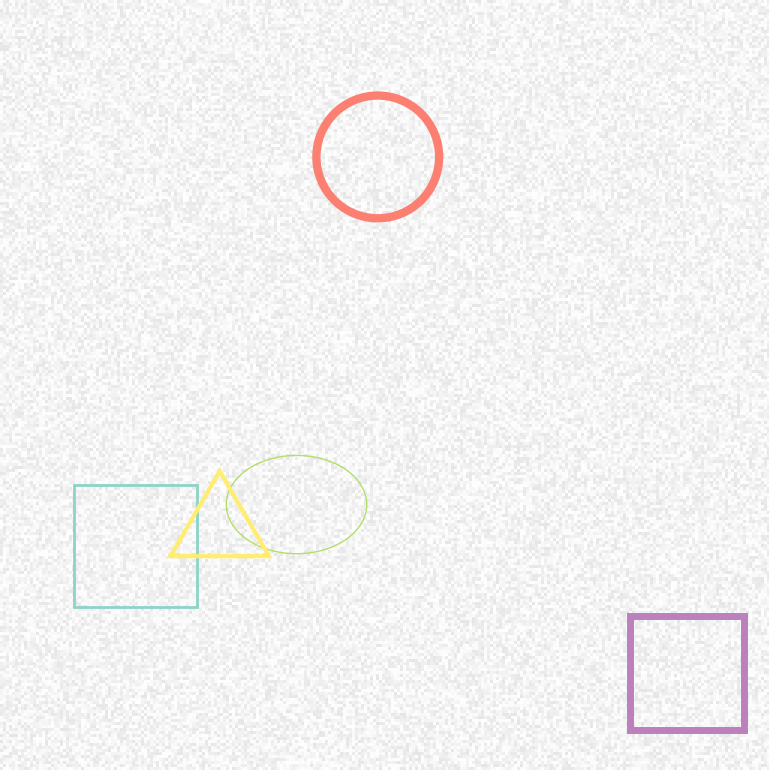[{"shape": "square", "thickness": 1, "radius": 0.4, "center": [0.176, 0.291]}, {"shape": "circle", "thickness": 3, "radius": 0.4, "center": [0.491, 0.796]}, {"shape": "oval", "thickness": 0.5, "radius": 0.46, "center": [0.385, 0.345]}, {"shape": "square", "thickness": 2.5, "radius": 0.37, "center": [0.892, 0.126]}, {"shape": "triangle", "thickness": 1.5, "radius": 0.37, "center": [0.285, 0.315]}]